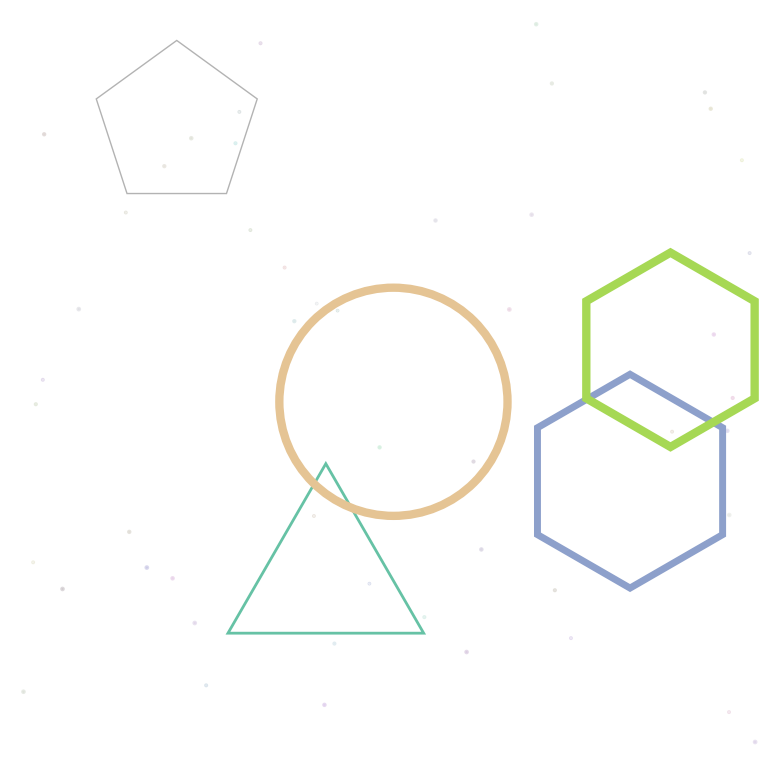[{"shape": "triangle", "thickness": 1, "radius": 0.73, "center": [0.423, 0.251]}, {"shape": "hexagon", "thickness": 2.5, "radius": 0.69, "center": [0.818, 0.375]}, {"shape": "hexagon", "thickness": 3, "radius": 0.63, "center": [0.871, 0.546]}, {"shape": "circle", "thickness": 3, "radius": 0.74, "center": [0.511, 0.478]}, {"shape": "pentagon", "thickness": 0.5, "radius": 0.55, "center": [0.23, 0.838]}]